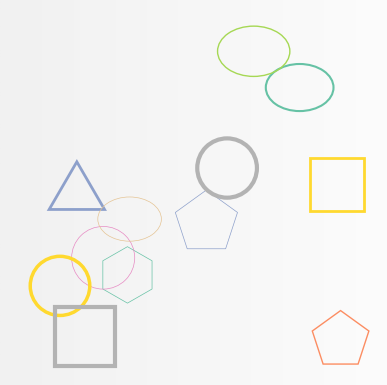[{"shape": "oval", "thickness": 1.5, "radius": 0.44, "center": [0.773, 0.773]}, {"shape": "hexagon", "thickness": 0.5, "radius": 0.37, "center": [0.329, 0.286]}, {"shape": "pentagon", "thickness": 1, "radius": 0.38, "center": [0.879, 0.117]}, {"shape": "pentagon", "thickness": 0.5, "radius": 0.42, "center": [0.533, 0.422]}, {"shape": "triangle", "thickness": 2, "radius": 0.41, "center": [0.198, 0.497]}, {"shape": "circle", "thickness": 0.5, "radius": 0.41, "center": [0.266, 0.33]}, {"shape": "oval", "thickness": 1, "radius": 0.47, "center": [0.655, 0.867]}, {"shape": "square", "thickness": 2, "radius": 0.35, "center": [0.87, 0.521]}, {"shape": "circle", "thickness": 2.5, "radius": 0.38, "center": [0.155, 0.257]}, {"shape": "oval", "thickness": 0.5, "radius": 0.41, "center": [0.334, 0.431]}, {"shape": "square", "thickness": 3, "radius": 0.39, "center": [0.218, 0.126]}, {"shape": "circle", "thickness": 3, "radius": 0.39, "center": [0.586, 0.564]}]